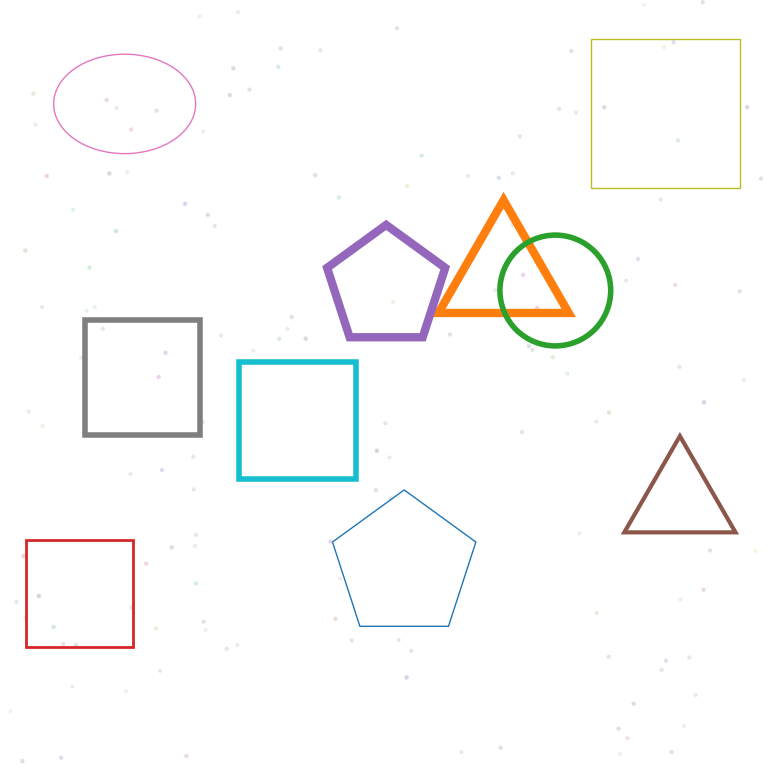[{"shape": "pentagon", "thickness": 0.5, "radius": 0.49, "center": [0.525, 0.266]}, {"shape": "triangle", "thickness": 3, "radius": 0.49, "center": [0.654, 0.642]}, {"shape": "circle", "thickness": 2, "radius": 0.36, "center": [0.721, 0.623]}, {"shape": "square", "thickness": 1, "radius": 0.35, "center": [0.103, 0.229]}, {"shape": "pentagon", "thickness": 3, "radius": 0.4, "center": [0.502, 0.627]}, {"shape": "triangle", "thickness": 1.5, "radius": 0.42, "center": [0.883, 0.35]}, {"shape": "oval", "thickness": 0.5, "radius": 0.46, "center": [0.162, 0.865]}, {"shape": "square", "thickness": 2, "radius": 0.37, "center": [0.185, 0.51]}, {"shape": "square", "thickness": 0.5, "radius": 0.48, "center": [0.865, 0.852]}, {"shape": "square", "thickness": 2, "radius": 0.38, "center": [0.386, 0.454]}]